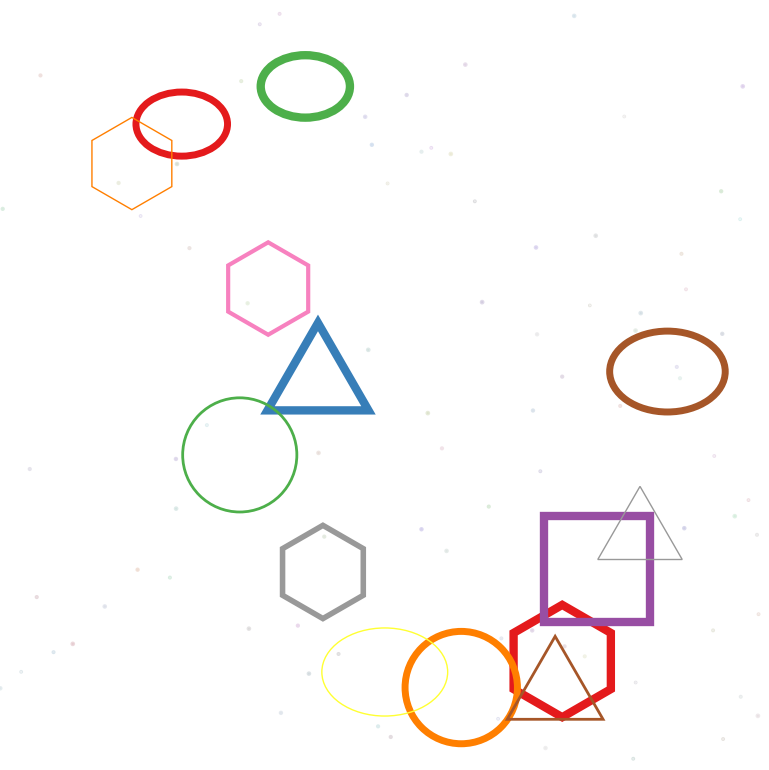[{"shape": "oval", "thickness": 2.5, "radius": 0.3, "center": [0.236, 0.839]}, {"shape": "hexagon", "thickness": 3, "radius": 0.36, "center": [0.73, 0.142]}, {"shape": "triangle", "thickness": 3, "radius": 0.38, "center": [0.413, 0.505]}, {"shape": "oval", "thickness": 3, "radius": 0.29, "center": [0.397, 0.888]}, {"shape": "circle", "thickness": 1, "radius": 0.37, "center": [0.311, 0.409]}, {"shape": "square", "thickness": 3, "radius": 0.34, "center": [0.776, 0.261]}, {"shape": "circle", "thickness": 2.5, "radius": 0.36, "center": [0.599, 0.107]}, {"shape": "hexagon", "thickness": 0.5, "radius": 0.3, "center": [0.171, 0.788]}, {"shape": "oval", "thickness": 0.5, "radius": 0.41, "center": [0.5, 0.127]}, {"shape": "oval", "thickness": 2.5, "radius": 0.38, "center": [0.867, 0.517]}, {"shape": "triangle", "thickness": 1, "radius": 0.36, "center": [0.721, 0.102]}, {"shape": "hexagon", "thickness": 1.5, "radius": 0.3, "center": [0.348, 0.625]}, {"shape": "hexagon", "thickness": 2, "radius": 0.3, "center": [0.419, 0.257]}, {"shape": "triangle", "thickness": 0.5, "radius": 0.32, "center": [0.831, 0.305]}]